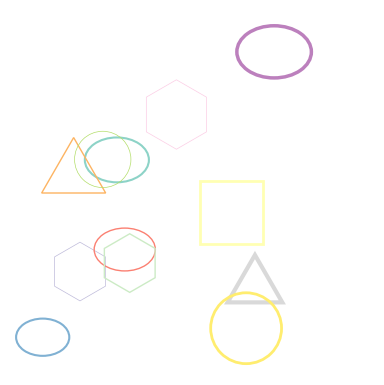[{"shape": "oval", "thickness": 1.5, "radius": 0.42, "center": [0.304, 0.585]}, {"shape": "square", "thickness": 2, "radius": 0.41, "center": [0.601, 0.447]}, {"shape": "hexagon", "thickness": 0.5, "radius": 0.38, "center": [0.208, 0.295]}, {"shape": "oval", "thickness": 1, "radius": 0.4, "center": [0.324, 0.352]}, {"shape": "oval", "thickness": 1.5, "radius": 0.35, "center": [0.111, 0.124]}, {"shape": "triangle", "thickness": 1, "radius": 0.48, "center": [0.191, 0.547]}, {"shape": "circle", "thickness": 0.5, "radius": 0.37, "center": [0.267, 0.586]}, {"shape": "hexagon", "thickness": 0.5, "radius": 0.45, "center": [0.458, 0.703]}, {"shape": "triangle", "thickness": 3, "radius": 0.41, "center": [0.662, 0.256]}, {"shape": "oval", "thickness": 2.5, "radius": 0.48, "center": [0.712, 0.865]}, {"shape": "hexagon", "thickness": 1, "radius": 0.38, "center": [0.337, 0.317]}, {"shape": "circle", "thickness": 2, "radius": 0.46, "center": [0.639, 0.147]}]